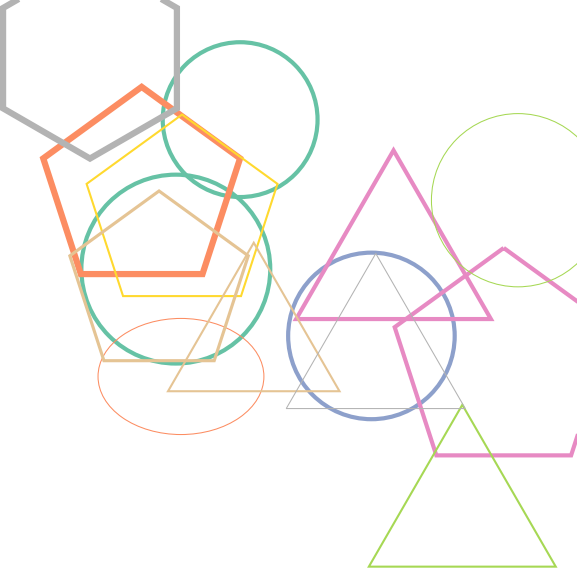[{"shape": "circle", "thickness": 2, "radius": 0.82, "center": [0.304, 0.533]}, {"shape": "circle", "thickness": 2, "radius": 0.67, "center": [0.416, 0.792]}, {"shape": "oval", "thickness": 0.5, "radius": 0.72, "center": [0.313, 0.347]}, {"shape": "pentagon", "thickness": 3, "radius": 0.9, "center": [0.245, 0.67]}, {"shape": "circle", "thickness": 2, "radius": 0.72, "center": [0.643, 0.417]}, {"shape": "triangle", "thickness": 2, "radius": 0.97, "center": [0.681, 0.544]}, {"shape": "pentagon", "thickness": 2, "radius": 0.99, "center": [0.872, 0.371]}, {"shape": "circle", "thickness": 0.5, "radius": 0.75, "center": [0.897, 0.652]}, {"shape": "triangle", "thickness": 1, "radius": 0.93, "center": [0.801, 0.111]}, {"shape": "pentagon", "thickness": 1, "radius": 0.87, "center": [0.315, 0.627]}, {"shape": "pentagon", "thickness": 1.5, "radius": 0.81, "center": [0.275, 0.506]}, {"shape": "triangle", "thickness": 1, "radius": 0.86, "center": [0.439, 0.407]}, {"shape": "triangle", "thickness": 0.5, "radius": 0.89, "center": [0.651, 0.381]}, {"shape": "hexagon", "thickness": 3, "radius": 0.87, "center": [0.156, 0.898]}]